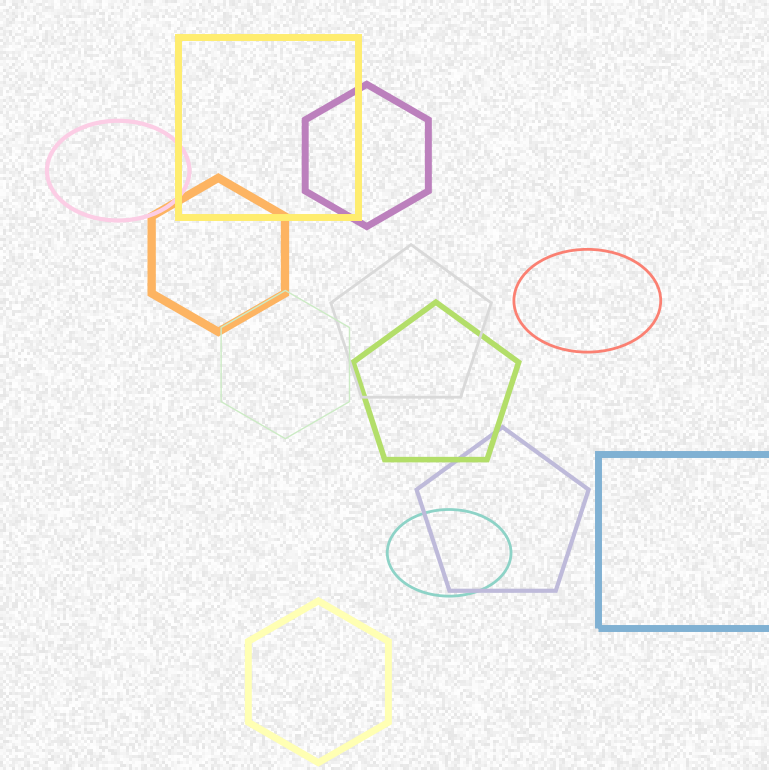[{"shape": "oval", "thickness": 1, "radius": 0.4, "center": [0.583, 0.282]}, {"shape": "hexagon", "thickness": 2.5, "radius": 0.53, "center": [0.413, 0.115]}, {"shape": "pentagon", "thickness": 1.5, "radius": 0.59, "center": [0.653, 0.328]}, {"shape": "oval", "thickness": 1, "radius": 0.48, "center": [0.763, 0.609]}, {"shape": "square", "thickness": 2.5, "radius": 0.57, "center": [0.89, 0.297]}, {"shape": "hexagon", "thickness": 3, "radius": 0.5, "center": [0.284, 0.669]}, {"shape": "pentagon", "thickness": 2, "radius": 0.57, "center": [0.566, 0.495]}, {"shape": "oval", "thickness": 1.5, "radius": 0.46, "center": [0.153, 0.778]}, {"shape": "pentagon", "thickness": 1, "radius": 0.55, "center": [0.534, 0.573]}, {"shape": "hexagon", "thickness": 2.5, "radius": 0.46, "center": [0.476, 0.798]}, {"shape": "hexagon", "thickness": 0.5, "radius": 0.48, "center": [0.371, 0.527]}, {"shape": "square", "thickness": 2.5, "radius": 0.58, "center": [0.349, 0.835]}]